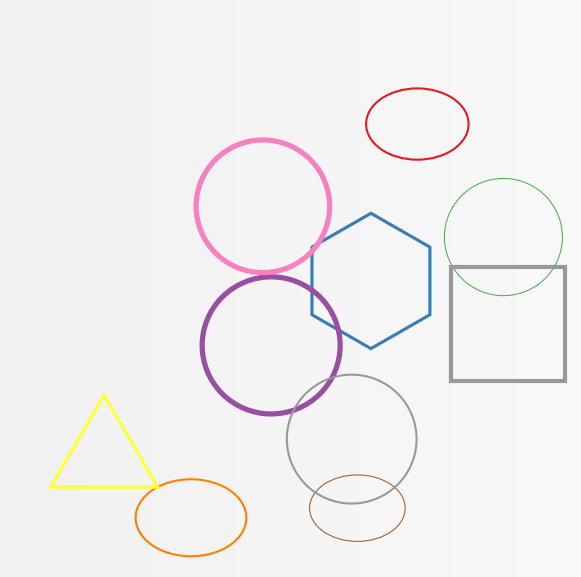[{"shape": "oval", "thickness": 1, "radius": 0.44, "center": [0.718, 0.784]}, {"shape": "hexagon", "thickness": 1.5, "radius": 0.59, "center": [0.638, 0.513]}, {"shape": "circle", "thickness": 0.5, "radius": 0.51, "center": [0.866, 0.589]}, {"shape": "circle", "thickness": 2.5, "radius": 0.59, "center": [0.466, 0.401]}, {"shape": "oval", "thickness": 1, "radius": 0.48, "center": [0.329, 0.103]}, {"shape": "triangle", "thickness": 1.5, "radius": 0.53, "center": [0.179, 0.209]}, {"shape": "oval", "thickness": 0.5, "radius": 0.41, "center": [0.615, 0.119]}, {"shape": "circle", "thickness": 2.5, "radius": 0.57, "center": [0.452, 0.642]}, {"shape": "square", "thickness": 2, "radius": 0.49, "center": [0.874, 0.438]}, {"shape": "circle", "thickness": 1, "radius": 0.56, "center": [0.605, 0.239]}]